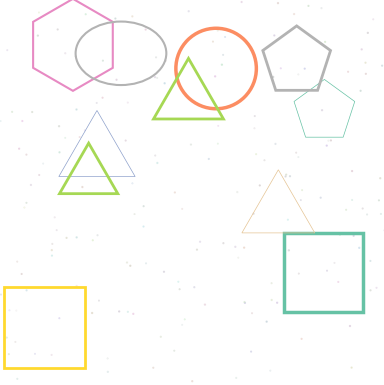[{"shape": "pentagon", "thickness": 0.5, "radius": 0.41, "center": [0.843, 0.711]}, {"shape": "square", "thickness": 2.5, "radius": 0.51, "center": [0.841, 0.292]}, {"shape": "circle", "thickness": 2.5, "radius": 0.52, "center": [0.561, 0.822]}, {"shape": "triangle", "thickness": 0.5, "radius": 0.57, "center": [0.252, 0.599]}, {"shape": "hexagon", "thickness": 1.5, "radius": 0.6, "center": [0.189, 0.884]}, {"shape": "triangle", "thickness": 2, "radius": 0.52, "center": [0.49, 0.743]}, {"shape": "triangle", "thickness": 2, "radius": 0.44, "center": [0.23, 0.541]}, {"shape": "square", "thickness": 2, "radius": 0.53, "center": [0.116, 0.149]}, {"shape": "triangle", "thickness": 0.5, "radius": 0.55, "center": [0.723, 0.45]}, {"shape": "pentagon", "thickness": 2, "radius": 0.46, "center": [0.771, 0.84]}, {"shape": "oval", "thickness": 1.5, "radius": 0.59, "center": [0.314, 0.862]}]